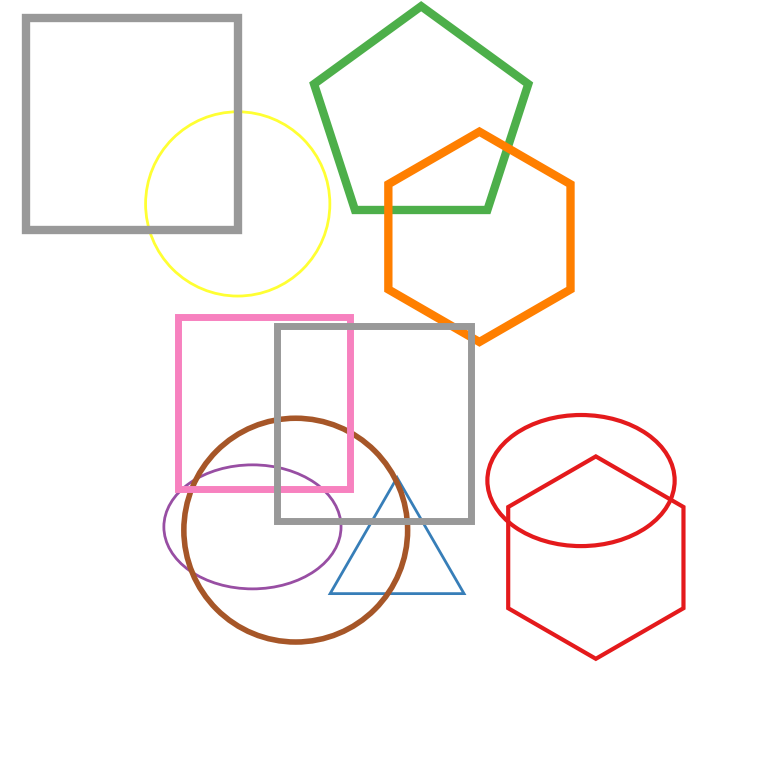[{"shape": "hexagon", "thickness": 1.5, "radius": 0.66, "center": [0.774, 0.276]}, {"shape": "oval", "thickness": 1.5, "radius": 0.61, "center": [0.755, 0.376]}, {"shape": "triangle", "thickness": 1, "radius": 0.5, "center": [0.516, 0.279]}, {"shape": "pentagon", "thickness": 3, "radius": 0.73, "center": [0.547, 0.846]}, {"shape": "oval", "thickness": 1, "radius": 0.58, "center": [0.328, 0.316]}, {"shape": "hexagon", "thickness": 3, "radius": 0.68, "center": [0.623, 0.692]}, {"shape": "circle", "thickness": 1, "radius": 0.6, "center": [0.309, 0.735]}, {"shape": "circle", "thickness": 2, "radius": 0.73, "center": [0.384, 0.312]}, {"shape": "square", "thickness": 2.5, "radius": 0.56, "center": [0.343, 0.476]}, {"shape": "square", "thickness": 3, "radius": 0.69, "center": [0.171, 0.838]}, {"shape": "square", "thickness": 2.5, "radius": 0.63, "center": [0.486, 0.45]}]